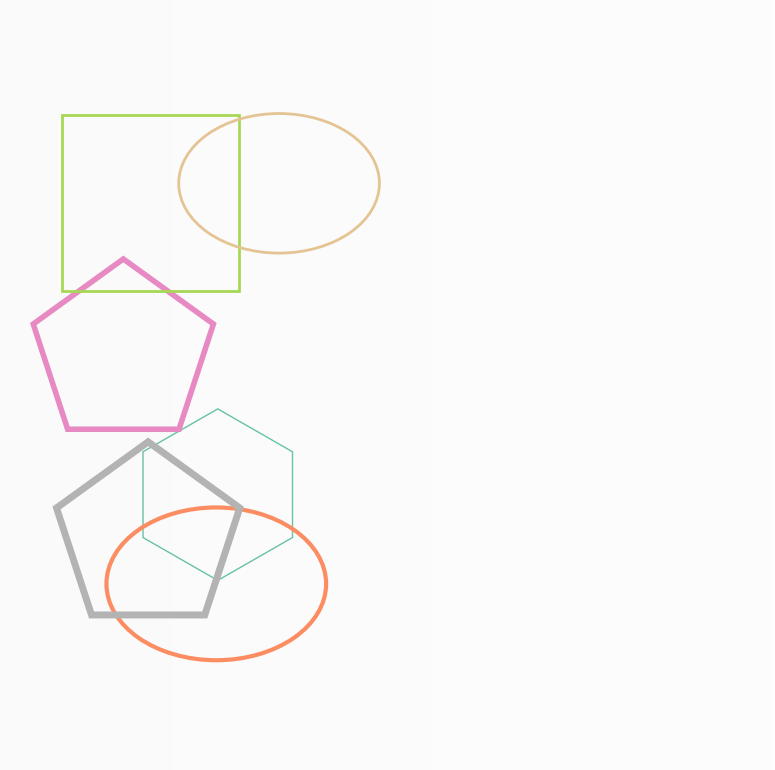[{"shape": "hexagon", "thickness": 0.5, "radius": 0.56, "center": [0.281, 0.358]}, {"shape": "oval", "thickness": 1.5, "radius": 0.71, "center": [0.279, 0.242]}, {"shape": "pentagon", "thickness": 2, "radius": 0.61, "center": [0.159, 0.541]}, {"shape": "square", "thickness": 1, "radius": 0.57, "center": [0.194, 0.736]}, {"shape": "oval", "thickness": 1, "radius": 0.65, "center": [0.36, 0.762]}, {"shape": "pentagon", "thickness": 2.5, "radius": 0.62, "center": [0.191, 0.302]}]